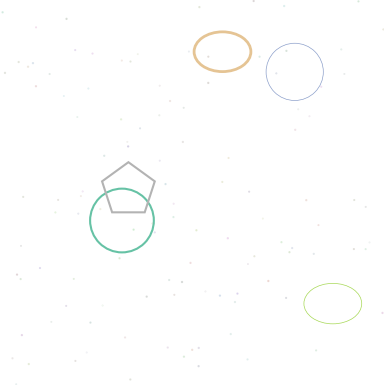[{"shape": "circle", "thickness": 1.5, "radius": 0.41, "center": [0.317, 0.427]}, {"shape": "circle", "thickness": 0.5, "radius": 0.37, "center": [0.765, 0.813]}, {"shape": "oval", "thickness": 0.5, "radius": 0.38, "center": [0.864, 0.211]}, {"shape": "oval", "thickness": 2, "radius": 0.37, "center": [0.578, 0.866]}, {"shape": "pentagon", "thickness": 1.5, "radius": 0.36, "center": [0.334, 0.507]}]